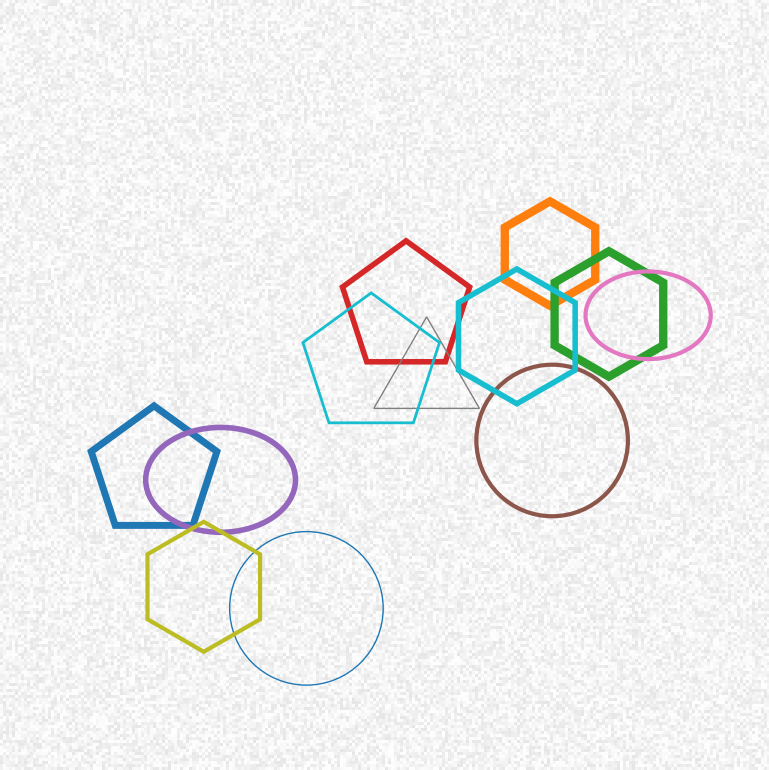[{"shape": "circle", "thickness": 0.5, "radius": 0.5, "center": [0.398, 0.21]}, {"shape": "pentagon", "thickness": 2.5, "radius": 0.43, "center": [0.2, 0.387]}, {"shape": "hexagon", "thickness": 3, "radius": 0.34, "center": [0.714, 0.671]}, {"shape": "hexagon", "thickness": 3, "radius": 0.41, "center": [0.791, 0.592]}, {"shape": "pentagon", "thickness": 2, "radius": 0.43, "center": [0.527, 0.6]}, {"shape": "oval", "thickness": 2, "radius": 0.49, "center": [0.286, 0.377]}, {"shape": "circle", "thickness": 1.5, "radius": 0.49, "center": [0.717, 0.428]}, {"shape": "oval", "thickness": 1.5, "radius": 0.41, "center": [0.842, 0.591]}, {"shape": "triangle", "thickness": 0.5, "radius": 0.4, "center": [0.554, 0.509]}, {"shape": "hexagon", "thickness": 1.5, "radius": 0.42, "center": [0.265, 0.238]}, {"shape": "hexagon", "thickness": 2, "radius": 0.44, "center": [0.671, 0.563]}, {"shape": "pentagon", "thickness": 1, "radius": 0.47, "center": [0.482, 0.526]}]